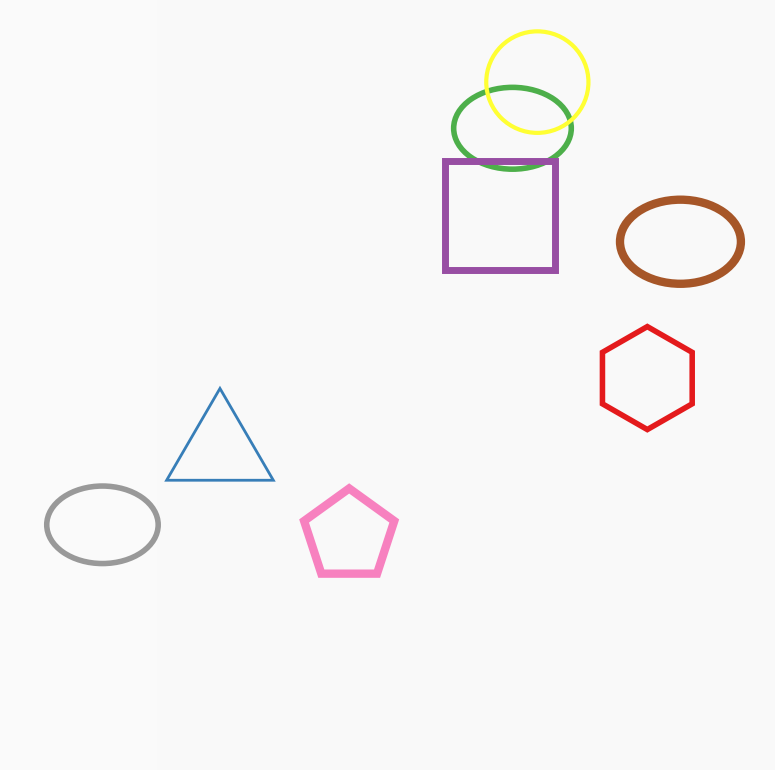[{"shape": "hexagon", "thickness": 2, "radius": 0.33, "center": [0.835, 0.509]}, {"shape": "triangle", "thickness": 1, "radius": 0.4, "center": [0.284, 0.416]}, {"shape": "oval", "thickness": 2, "radius": 0.38, "center": [0.661, 0.833]}, {"shape": "square", "thickness": 2.5, "radius": 0.35, "center": [0.645, 0.72]}, {"shape": "circle", "thickness": 1.5, "radius": 0.33, "center": [0.693, 0.893]}, {"shape": "oval", "thickness": 3, "radius": 0.39, "center": [0.878, 0.686]}, {"shape": "pentagon", "thickness": 3, "radius": 0.31, "center": [0.451, 0.304]}, {"shape": "oval", "thickness": 2, "radius": 0.36, "center": [0.132, 0.318]}]